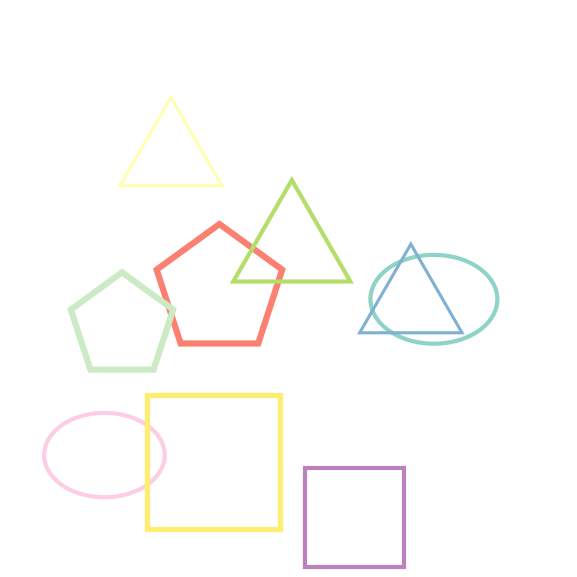[{"shape": "oval", "thickness": 2, "radius": 0.55, "center": [0.751, 0.481]}, {"shape": "triangle", "thickness": 1.5, "radius": 0.51, "center": [0.296, 0.729]}, {"shape": "pentagon", "thickness": 3, "radius": 0.57, "center": [0.38, 0.497]}, {"shape": "triangle", "thickness": 1.5, "radius": 0.51, "center": [0.711, 0.474]}, {"shape": "triangle", "thickness": 2, "radius": 0.59, "center": [0.505, 0.57]}, {"shape": "oval", "thickness": 2, "radius": 0.52, "center": [0.181, 0.211]}, {"shape": "square", "thickness": 2, "radius": 0.43, "center": [0.613, 0.104]}, {"shape": "pentagon", "thickness": 3, "radius": 0.47, "center": [0.211, 0.434]}, {"shape": "square", "thickness": 2.5, "radius": 0.58, "center": [0.37, 0.199]}]